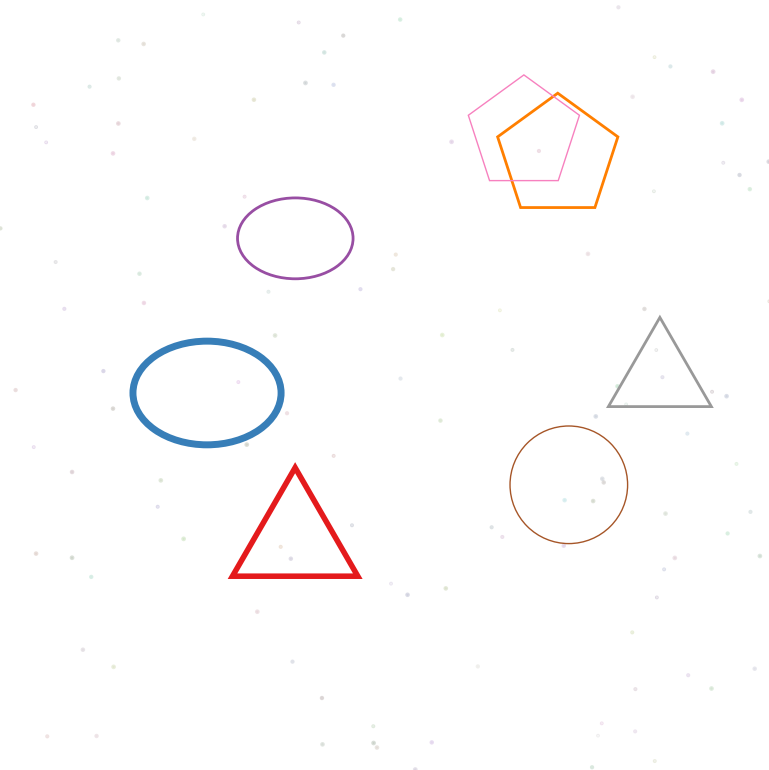[{"shape": "triangle", "thickness": 2, "radius": 0.47, "center": [0.383, 0.299]}, {"shape": "oval", "thickness": 2.5, "radius": 0.48, "center": [0.269, 0.49]}, {"shape": "oval", "thickness": 1, "radius": 0.38, "center": [0.384, 0.69]}, {"shape": "pentagon", "thickness": 1, "radius": 0.41, "center": [0.724, 0.797]}, {"shape": "circle", "thickness": 0.5, "radius": 0.38, "center": [0.739, 0.37]}, {"shape": "pentagon", "thickness": 0.5, "radius": 0.38, "center": [0.68, 0.827]}, {"shape": "triangle", "thickness": 1, "radius": 0.39, "center": [0.857, 0.511]}]